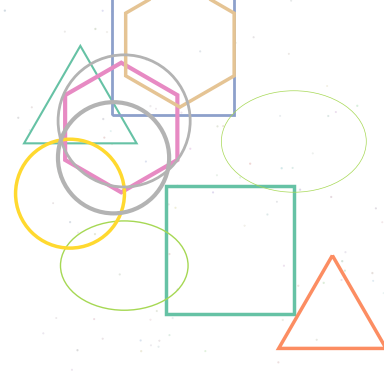[{"shape": "square", "thickness": 2.5, "radius": 0.83, "center": [0.598, 0.351]}, {"shape": "triangle", "thickness": 1.5, "radius": 0.84, "center": [0.209, 0.712]}, {"shape": "triangle", "thickness": 2.5, "radius": 0.8, "center": [0.863, 0.176]}, {"shape": "square", "thickness": 2, "radius": 0.79, "center": [0.449, 0.859]}, {"shape": "hexagon", "thickness": 3, "radius": 0.84, "center": [0.315, 0.669]}, {"shape": "oval", "thickness": 1, "radius": 0.83, "center": [0.323, 0.31]}, {"shape": "oval", "thickness": 0.5, "radius": 0.94, "center": [0.763, 0.632]}, {"shape": "circle", "thickness": 2.5, "radius": 0.71, "center": [0.182, 0.497]}, {"shape": "hexagon", "thickness": 2.5, "radius": 0.81, "center": [0.467, 0.884]}, {"shape": "circle", "thickness": 3, "radius": 0.72, "center": [0.295, 0.59]}, {"shape": "circle", "thickness": 2, "radius": 0.86, "center": [0.322, 0.686]}]